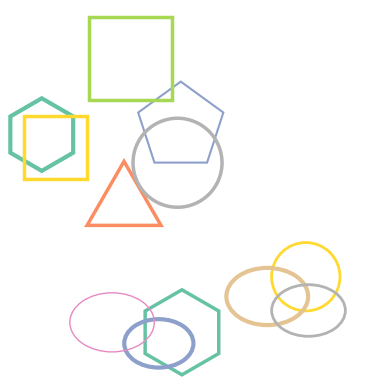[{"shape": "hexagon", "thickness": 3, "radius": 0.47, "center": [0.108, 0.65]}, {"shape": "hexagon", "thickness": 2.5, "radius": 0.55, "center": [0.473, 0.137]}, {"shape": "triangle", "thickness": 2.5, "radius": 0.55, "center": [0.322, 0.47]}, {"shape": "pentagon", "thickness": 1.5, "radius": 0.58, "center": [0.47, 0.672]}, {"shape": "oval", "thickness": 3, "radius": 0.45, "center": [0.413, 0.108]}, {"shape": "oval", "thickness": 1, "radius": 0.55, "center": [0.291, 0.163]}, {"shape": "square", "thickness": 2.5, "radius": 0.54, "center": [0.339, 0.848]}, {"shape": "circle", "thickness": 2, "radius": 0.44, "center": [0.794, 0.281]}, {"shape": "square", "thickness": 2.5, "radius": 0.41, "center": [0.144, 0.616]}, {"shape": "oval", "thickness": 3, "radius": 0.53, "center": [0.694, 0.23]}, {"shape": "circle", "thickness": 2.5, "radius": 0.58, "center": [0.461, 0.577]}, {"shape": "oval", "thickness": 2, "radius": 0.48, "center": [0.801, 0.194]}]